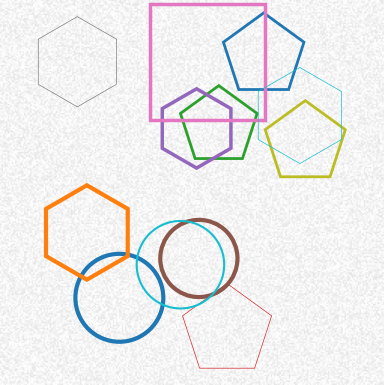[{"shape": "pentagon", "thickness": 2, "radius": 0.55, "center": [0.685, 0.856]}, {"shape": "circle", "thickness": 3, "radius": 0.57, "center": [0.31, 0.227]}, {"shape": "hexagon", "thickness": 3, "radius": 0.61, "center": [0.226, 0.396]}, {"shape": "pentagon", "thickness": 2, "radius": 0.52, "center": [0.568, 0.673]}, {"shape": "pentagon", "thickness": 0.5, "radius": 0.61, "center": [0.59, 0.142]}, {"shape": "hexagon", "thickness": 2.5, "radius": 0.51, "center": [0.511, 0.666]}, {"shape": "circle", "thickness": 3, "radius": 0.5, "center": [0.517, 0.329]}, {"shape": "square", "thickness": 2.5, "radius": 0.75, "center": [0.538, 0.839]}, {"shape": "hexagon", "thickness": 0.5, "radius": 0.59, "center": [0.201, 0.84]}, {"shape": "pentagon", "thickness": 2, "radius": 0.55, "center": [0.793, 0.629]}, {"shape": "hexagon", "thickness": 0.5, "radius": 0.62, "center": [0.779, 0.7]}, {"shape": "circle", "thickness": 1.5, "radius": 0.57, "center": [0.469, 0.312]}]